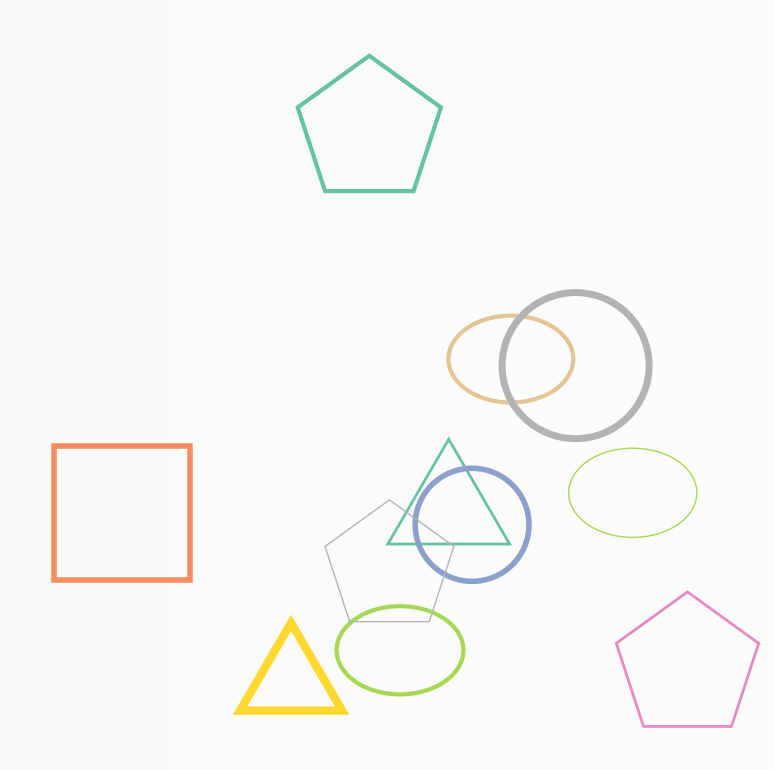[{"shape": "pentagon", "thickness": 1.5, "radius": 0.49, "center": [0.477, 0.83]}, {"shape": "triangle", "thickness": 1, "radius": 0.45, "center": [0.579, 0.339]}, {"shape": "square", "thickness": 2, "radius": 0.44, "center": [0.157, 0.334]}, {"shape": "circle", "thickness": 2, "radius": 0.37, "center": [0.609, 0.318]}, {"shape": "pentagon", "thickness": 1, "radius": 0.48, "center": [0.887, 0.135]}, {"shape": "oval", "thickness": 0.5, "radius": 0.41, "center": [0.816, 0.36]}, {"shape": "oval", "thickness": 1.5, "radius": 0.41, "center": [0.516, 0.155]}, {"shape": "triangle", "thickness": 3, "radius": 0.38, "center": [0.376, 0.115]}, {"shape": "oval", "thickness": 1.5, "radius": 0.4, "center": [0.659, 0.534]}, {"shape": "circle", "thickness": 2.5, "radius": 0.47, "center": [0.743, 0.525]}, {"shape": "pentagon", "thickness": 0.5, "radius": 0.44, "center": [0.502, 0.263]}]